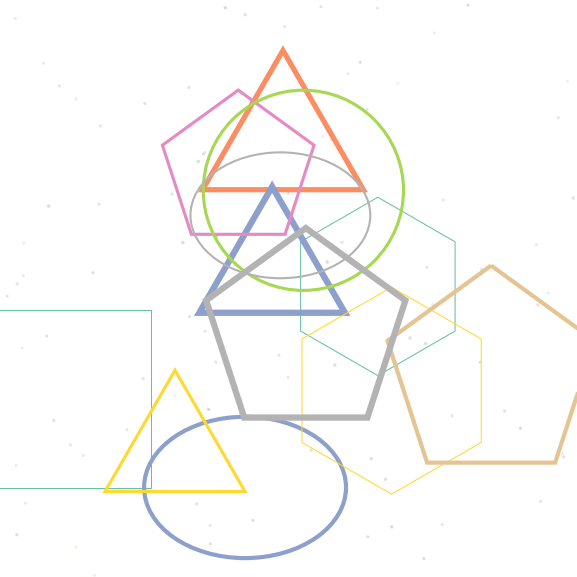[{"shape": "hexagon", "thickness": 0.5, "radius": 0.77, "center": [0.654, 0.503]}, {"shape": "square", "thickness": 0.5, "radius": 0.77, "center": [0.108, 0.309]}, {"shape": "triangle", "thickness": 2.5, "radius": 0.8, "center": [0.49, 0.751]}, {"shape": "triangle", "thickness": 3, "radius": 0.73, "center": [0.471, 0.53]}, {"shape": "oval", "thickness": 2, "radius": 0.87, "center": [0.424, 0.155]}, {"shape": "pentagon", "thickness": 1.5, "radius": 0.69, "center": [0.413, 0.705]}, {"shape": "circle", "thickness": 1.5, "radius": 0.87, "center": [0.525, 0.67]}, {"shape": "hexagon", "thickness": 0.5, "radius": 0.9, "center": [0.678, 0.323]}, {"shape": "triangle", "thickness": 1.5, "radius": 0.7, "center": [0.303, 0.218]}, {"shape": "pentagon", "thickness": 2, "radius": 0.94, "center": [0.85, 0.351]}, {"shape": "pentagon", "thickness": 3, "radius": 0.91, "center": [0.529, 0.423]}, {"shape": "oval", "thickness": 1, "radius": 0.78, "center": [0.486, 0.626]}]